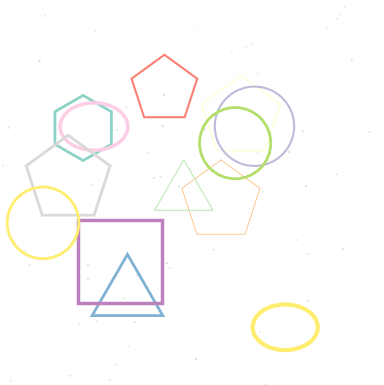[{"shape": "hexagon", "thickness": 2, "radius": 0.42, "center": [0.216, 0.668]}, {"shape": "pentagon", "thickness": 0.5, "radius": 0.54, "center": [0.626, 0.696]}, {"shape": "circle", "thickness": 1.5, "radius": 0.52, "center": [0.661, 0.672]}, {"shape": "pentagon", "thickness": 1.5, "radius": 0.45, "center": [0.427, 0.768]}, {"shape": "triangle", "thickness": 2, "radius": 0.53, "center": [0.331, 0.233]}, {"shape": "pentagon", "thickness": 0.5, "radius": 0.53, "center": [0.574, 0.478]}, {"shape": "circle", "thickness": 2, "radius": 0.46, "center": [0.611, 0.628]}, {"shape": "oval", "thickness": 2.5, "radius": 0.44, "center": [0.244, 0.671]}, {"shape": "pentagon", "thickness": 2, "radius": 0.57, "center": [0.177, 0.534]}, {"shape": "square", "thickness": 2.5, "radius": 0.54, "center": [0.311, 0.321]}, {"shape": "triangle", "thickness": 1, "radius": 0.44, "center": [0.477, 0.497]}, {"shape": "oval", "thickness": 3, "radius": 0.42, "center": [0.741, 0.15]}, {"shape": "circle", "thickness": 2, "radius": 0.47, "center": [0.112, 0.421]}]